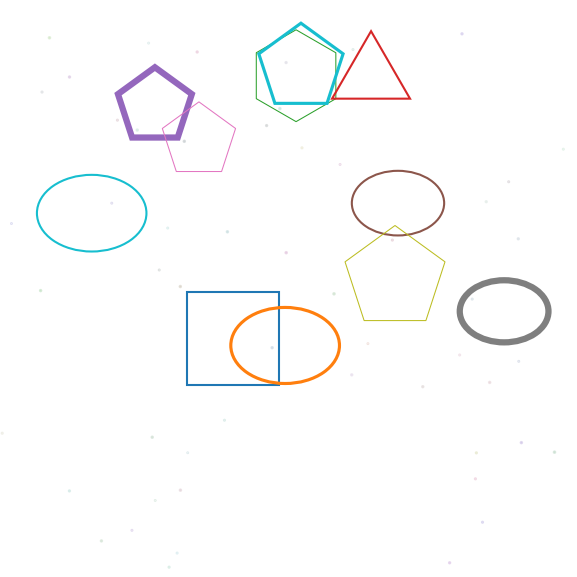[{"shape": "square", "thickness": 1, "radius": 0.4, "center": [0.404, 0.413]}, {"shape": "oval", "thickness": 1.5, "radius": 0.47, "center": [0.494, 0.401]}, {"shape": "hexagon", "thickness": 0.5, "radius": 0.4, "center": [0.513, 0.868]}, {"shape": "triangle", "thickness": 1, "radius": 0.39, "center": [0.643, 0.867]}, {"shape": "pentagon", "thickness": 3, "radius": 0.34, "center": [0.268, 0.815]}, {"shape": "oval", "thickness": 1, "radius": 0.4, "center": [0.689, 0.647]}, {"shape": "pentagon", "thickness": 0.5, "radius": 0.33, "center": [0.344, 0.756]}, {"shape": "oval", "thickness": 3, "radius": 0.38, "center": [0.873, 0.46]}, {"shape": "pentagon", "thickness": 0.5, "radius": 0.45, "center": [0.684, 0.518]}, {"shape": "oval", "thickness": 1, "radius": 0.47, "center": [0.159, 0.63]}, {"shape": "pentagon", "thickness": 1.5, "radius": 0.38, "center": [0.521, 0.882]}]